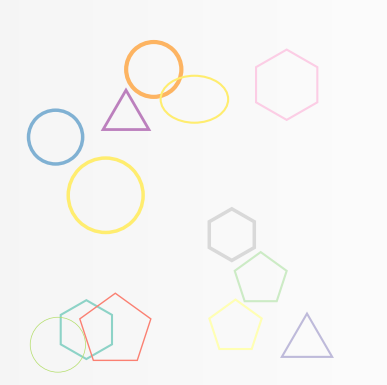[{"shape": "hexagon", "thickness": 1.5, "radius": 0.38, "center": [0.223, 0.144]}, {"shape": "pentagon", "thickness": 1.5, "radius": 0.36, "center": [0.608, 0.151]}, {"shape": "triangle", "thickness": 1.5, "radius": 0.37, "center": [0.792, 0.111]}, {"shape": "pentagon", "thickness": 1, "radius": 0.48, "center": [0.298, 0.142]}, {"shape": "circle", "thickness": 2.5, "radius": 0.35, "center": [0.143, 0.644]}, {"shape": "circle", "thickness": 3, "radius": 0.36, "center": [0.397, 0.82]}, {"shape": "circle", "thickness": 0.5, "radius": 0.36, "center": [0.149, 0.105]}, {"shape": "hexagon", "thickness": 1.5, "radius": 0.46, "center": [0.74, 0.78]}, {"shape": "hexagon", "thickness": 2.5, "radius": 0.34, "center": [0.598, 0.391]}, {"shape": "triangle", "thickness": 2, "radius": 0.34, "center": [0.325, 0.698]}, {"shape": "pentagon", "thickness": 1.5, "radius": 0.35, "center": [0.673, 0.275]}, {"shape": "oval", "thickness": 1.5, "radius": 0.44, "center": [0.502, 0.742]}, {"shape": "circle", "thickness": 2.5, "radius": 0.48, "center": [0.273, 0.493]}]